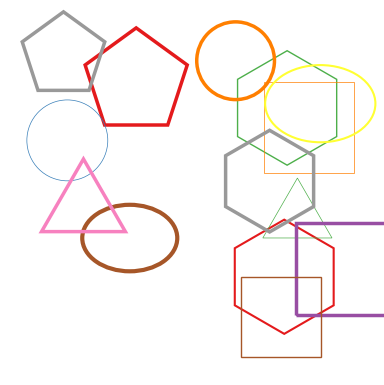[{"shape": "pentagon", "thickness": 2.5, "radius": 0.7, "center": [0.354, 0.788]}, {"shape": "hexagon", "thickness": 1.5, "radius": 0.74, "center": [0.738, 0.281]}, {"shape": "circle", "thickness": 0.5, "radius": 0.53, "center": [0.175, 0.635]}, {"shape": "triangle", "thickness": 0.5, "radius": 0.52, "center": [0.773, 0.434]}, {"shape": "hexagon", "thickness": 1, "radius": 0.74, "center": [0.746, 0.72]}, {"shape": "square", "thickness": 2.5, "radius": 0.6, "center": [0.89, 0.302]}, {"shape": "circle", "thickness": 2.5, "radius": 0.5, "center": [0.612, 0.842]}, {"shape": "square", "thickness": 0.5, "radius": 0.59, "center": [0.802, 0.668]}, {"shape": "oval", "thickness": 1.5, "radius": 0.72, "center": [0.832, 0.731]}, {"shape": "square", "thickness": 1, "radius": 0.52, "center": [0.73, 0.177]}, {"shape": "oval", "thickness": 3, "radius": 0.62, "center": [0.337, 0.382]}, {"shape": "triangle", "thickness": 2.5, "radius": 0.63, "center": [0.217, 0.461]}, {"shape": "hexagon", "thickness": 2.5, "radius": 0.66, "center": [0.7, 0.53]}, {"shape": "pentagon", "thickness": 2.5, "radius": 0.56, "center": [0.165, 0.856]}]